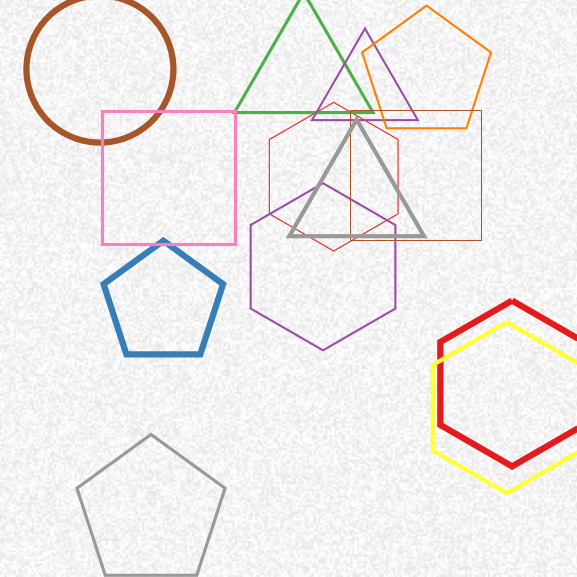[{"shape": "hexagon", "thickness": 3, "radius": 0.72, "center": [0.887, 0.335]}, {"shape": "hexagon", "thickness": 0.5, "radius": 0.64, "center": [0.578, 0.693]}, {"shape": "pentagon", "thickness": 3, "radius": 0.54, "center": [0.283, 0.474]}, {"shape": "triangle", "thickness": 1.5, "radius": 0.69, "center": [0.526, 0.874]}, {"shape": "hexagon", "thickness": 1, "radius": 0.72, "center": [0.559, 0.537]}, {"shape": "triangle", "thickness": 1, "radius": 0.53, "center": [0.632, 0.844]}, {"shape": "pentagon", "thickness": 1, "radius": 0.59, "center": [0.739, 0.872]}, {"shape": "hexagon", "thickness": 2, "radius": 0.74, "center": [0.878, 0.293]}, {"shape": "circle", "thickness": 3, "radius": 0.64, "center": [0.173, 0.879]}, {"shape": "square", "thickness": 0.5, "radius": 0.56, "center": [0.719, 0.697]}, {"shape": "square", "thickness": 1.5, "radius": 0.58, "center": [0.292, 0.692]}, {"shape": "triangle", "thickness": 2, "radius": 0.67, "center": [0.618, 0.657]}, {"shape": "pentagon", "thickness": 1.5, "radius": 0.67, "center": [0.261, 0.112]}]